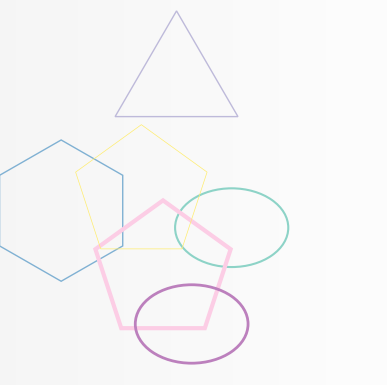[{"shape": "oval", "thickness": 1.5, "radius": 0.73, "center": [0.598, 0.409]}, {"shape": "triangle", "thickness": 1, "radius": 0.92, "center": [0.456, 0.789]}, {"shape": "hexagon", "thickness": 1, "radius": 0.92, "center": [0.158, 0.453]}, {"shape": "pentagon", "thickness": 3, "radius": 0.92, "center": [0.421, 0.296]}, {"shape": "oval", "thickness": 2, "radius": 0.73, "center": [0.495, 0.159]}, {"shape": "pentagon", "thickness": 0.5, "radius": 0.89, "center": [0.365, 0.498]}]